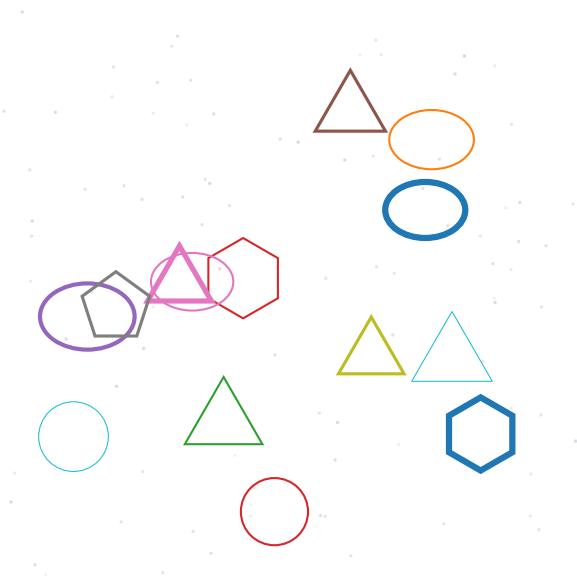[{"shape": "hexagon", "thickness": 3, "radius": 0.32, "center": [0.832, 0.248]}, {"shape": "oval", "thickness": 3, "radius": 0.35, "center": [0.736, 0.636]}, {"shape": "oval", "thickness": 1, "radius": 0.37, "center": [0.747, 0.757]}, {"shape": "triangle", "thickness": 1, "radius": 0.39, "center": [0.387, 0.269]}, {"shape": "hexagon", "thickness": 1, "radius": 0.35, "center": [0.421, 0.517]}, {"shape": "circle", "thickness": 1, "radius": 0.29, "center": [0.475, 0.113]}, {"shape": "oval", "thickness": 2, "radius": 0.41, "center": [0.151, 0.451]}, {"shape": "triangle", "thickness": 1.5, "radius": 0.35, "center": [0.607, 0.807]}, {"shape": "oval", "thickness": 1, "radius": 0.36, "center": [0.333, 0.511]}, {"shape": "triangle", "thickness": 2.5, "radius": 0.32, "center": [0.311, 0.51]}, {"shape": "pentagon", "thickness": 1.5, "radius": 0.31, "center": [0.201, 0.467]}, {"shape": "triangle", "thickness": 1.5, "radius": 0.33, "center": [0.643, 0.385]}, {"shape": "triangle", "thickness": 0.5, "radius": 0.4, "center": [0.783, 0.379]}, {"shape": "circle", "thickness": 0.5, "radius": 0.3, "center": [0.127, 0.243]}]